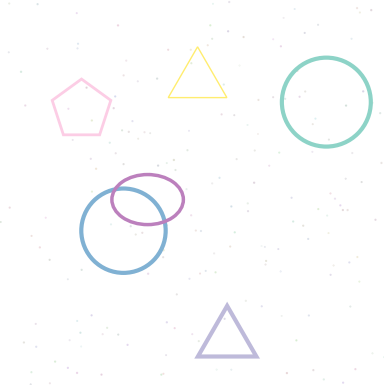[{"shape": "circle", "thickness": 3, "radius": 0.58, "center": [0.848, 0.735]}, {"shape": "triangle", "thickness": 3, "radius": 0.44, "center": [0.59, 0.118]}, {"shape": "circle", "thickness": 3, "radius": 0.55, "center": [0.321, 0.401]}, {"shape": "pentagon", "thickness": 2, "radius": 0.4, "center": [0.212, 0.715]}, {"shape": "oval", "thickness": 2.5, "radius": 0.46, "center": [0.383, 0.482]}, {"shape": "triangle", "thickness": 1, "radius": 0.44, "center": [0.513, 0.79]}]